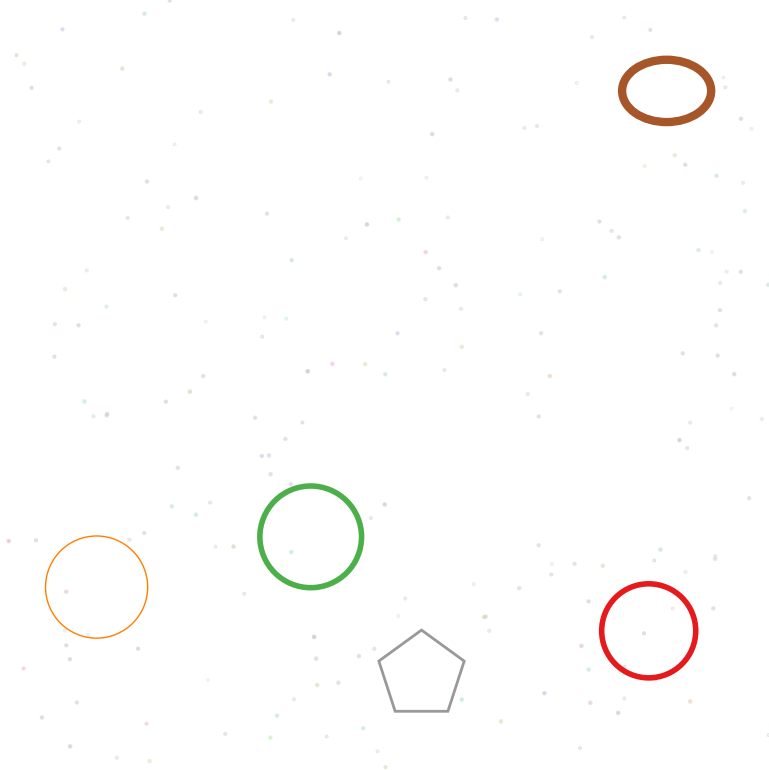[{"shape": "circle", "thickness": 2, "radius": 0.31, "center": [0.842, 0.181]}, {"shape": "circle", "thickness": 2, "radius": 0.33, "center": [0.404, 0.303]}, {"shape": "circle", "thickness": 0.5, "radius": 0.33, "center": [0.125, 0.238]}, {"shape": "oval", "thickness": 3, "radius": 0.29, "center": [0.866, 0.882]}, {"shape": "pentagon", "thickness": 1, "radius": 0.29, "center": [0.547, 0.123]}]